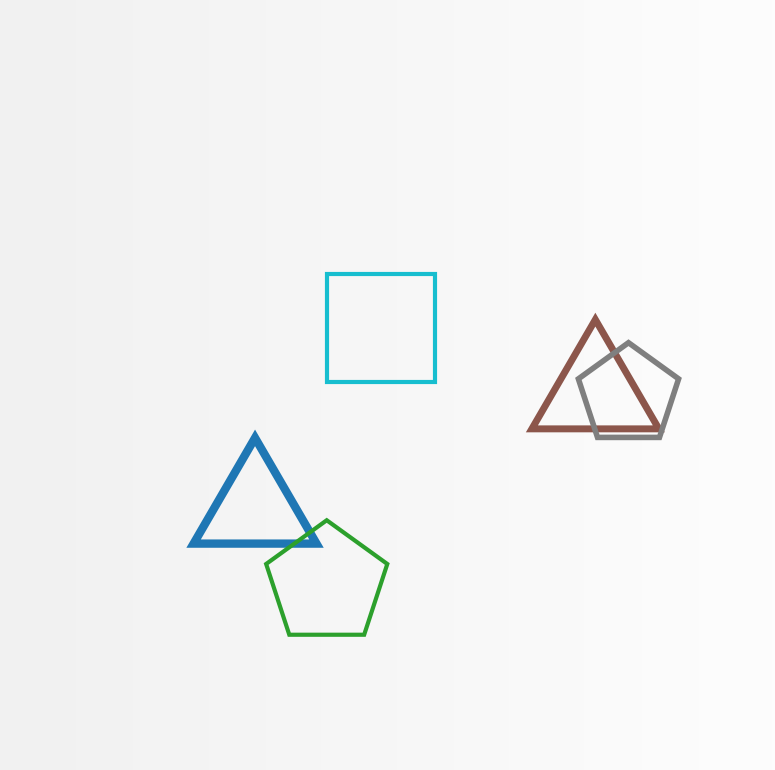[{"shape": "triangle", "thickness": 3, "radius": 0.46, "center": [0.329, 0.34]}, {"shape": "pentagon", "thickness": 1.5, "radius": 0.41, "center": [0.422, 0.242]}, {"shape": "triangle", "thickness": 2.5, "radius": 0.47, "center": [0.768, 0.49]}, {"shape": "pentagon", "thickness": 2, "radius": 0.34, "center": [0.811, 0.487]}, {"shape": "square", "thickness": 1.5, "radius": 0.35, "center": [0.492, 0.574]}]